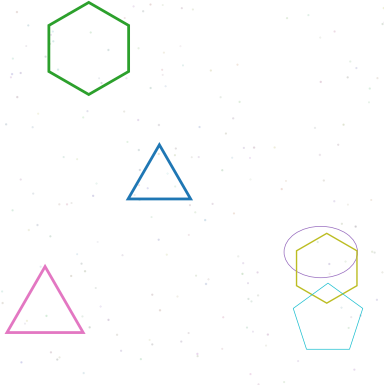[{"shape": "triangle", "thickness": 2, "radius": 0.47, "center": [0.414, 0.53]}, {"shape": "hexagon", "thickness": 2, "radius": 0.6, "center": [0.231, 0.874]}, {"shape": "oval", "thickness": 0.5, "radius": 0.48, "center": [0.833, 0.345]}, {"shape": "triangle", "thickness": 2, "radius": 0.57, "center": [0.117, 0.193]}, {"shape": "hexagon", "thickness": 1, "radius": 0.45, "center": [0.849, 0.303]}, {"shape": "pentagon", "thickness": 0.5, "radius": 0.47, "center": [0.852, 0.17]}]